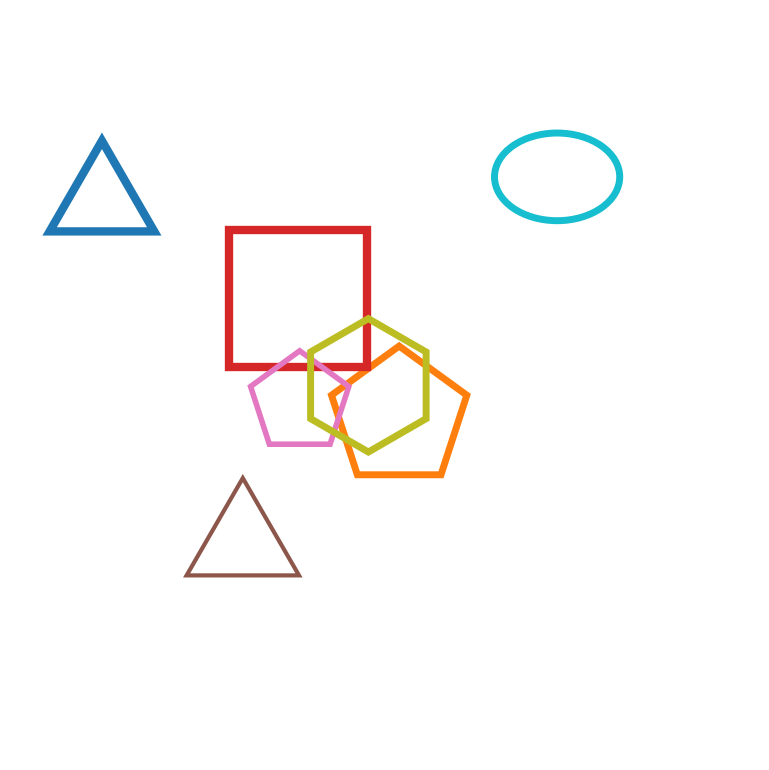[{"shape": "triangle", "thickness": 3, "radius": 0.39, "center": [0.132, 0.739]}, {"shape": "pentagon", "thickness": 2.5, "radius": 0.46, "center": [0.518, 0.458]}, {"shape": "square", "thickness": 3, "radius": 0.45, "center": [0.387, 0.612]}, {"shape": "triangle", "thickness": 1.5, "radius": 0.42, "center": [0.315, 0.295]}, {"shape": "pentagon", "thickness": 2, "radius": 0.34, "center": [0.389, 0.477]}, {"shape": "hexagon", "thickness": 2.5, "radius": 0.43, "center": [0.478, 0.5]}, {"shape": "oval", "thickness": 2.5, "radius": 0.41, "center": [0.724, 0.77]}]